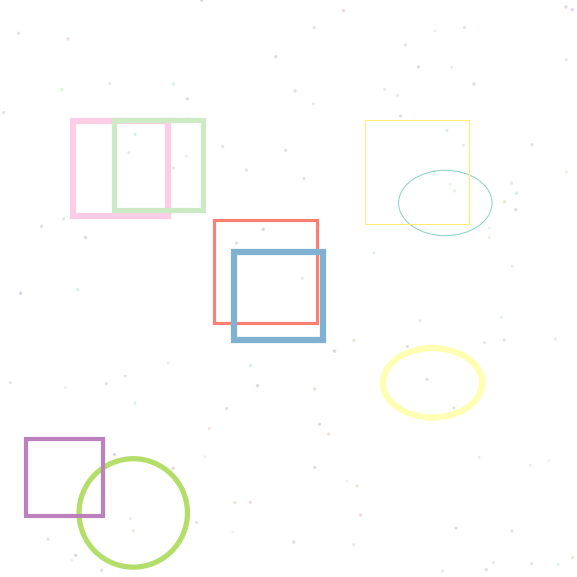[{"shape": "oval", "thickness": 0.5, "radius": 0.4, "center": [0.771, 0.648]}, {"shape": "oval", "thickness": 3, "radius": 0.43, "center": [0.749, 0.336]}, {"shape": "square", "thickness": 1.5, "radius": 0.45, "center": [0.459, 0.529]}, {"shape": "square", "thickness": 3, "radius": 0.38, "center": [0.482, 0.487]}, {"shape": "circle", "thickness": 2.5, "radius": 0.47, "center": [0.231, 0.111]}, {"shape": "square", "thickness": 3, "radius": 0.41, "center": [0.208, 0.707]}, {"shape": "square", "thickness": 2, "radius": 0.33, "center": [0.112, 0.172]}, {"shape": "square", "thickness": 2.5, "radius": 0.39, "center": [0.275, 0.714]}, {"shape": "square", "thickness": 0.5, "radius": 0.45, "center": [0.722, 0.701]}]